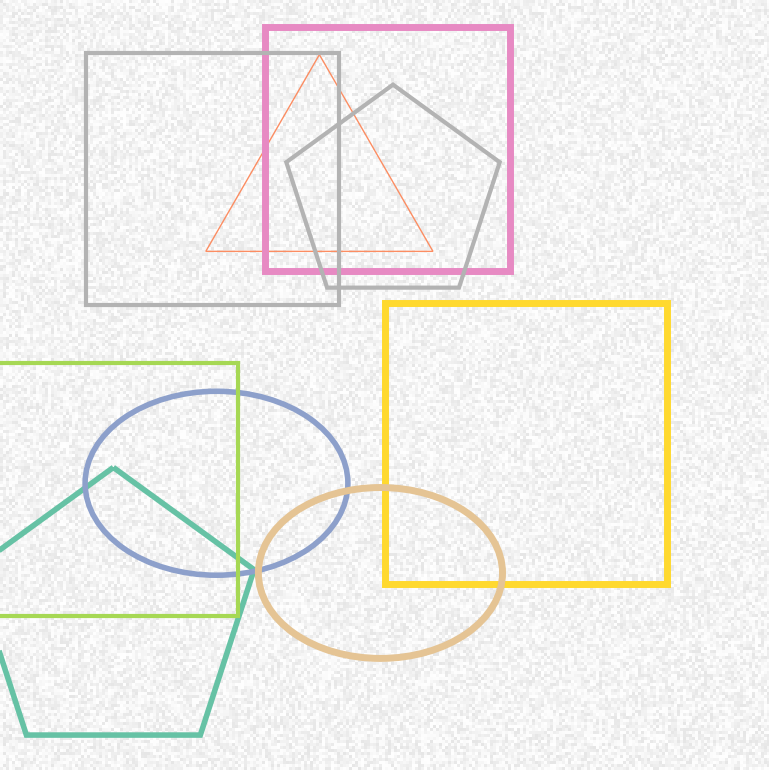[{"shape": "pentagon", "thickness": 2, "radius": 0.96, "center": [0.147, 0.201]}, {"shape": "triangle", "thickness": 0.5, "radius": 0.85, "center": [0.415, 0.759]}, {"shape": "oval", "thickness": 2, "radius": 0.85, "center": [0.281, 0.372]}, {"shape": "square", "thickness": 2.5, "radius": 0.79, "center": [0.503, 0.807]}, {"shape": "square", "thickness": 1.5, "radius": 0.82, "center": [0.145, 0.365]}, {"shape": "square", "thickness": 2.5, "radius": 0.91, "center": [0.683, 0.424]}, {"shape": "oval", "thickness": 2.5, "radius": 0.79, "center": [0.494, 0.256]}, {"shape": "square", "thickness": 1.5, "radius": 0.82, "center": [0.276, 0.768]}, {"shape": "pentagon", "thickness": 1.5, "radius": 0.73, "center": [0.51, 0.744]}]